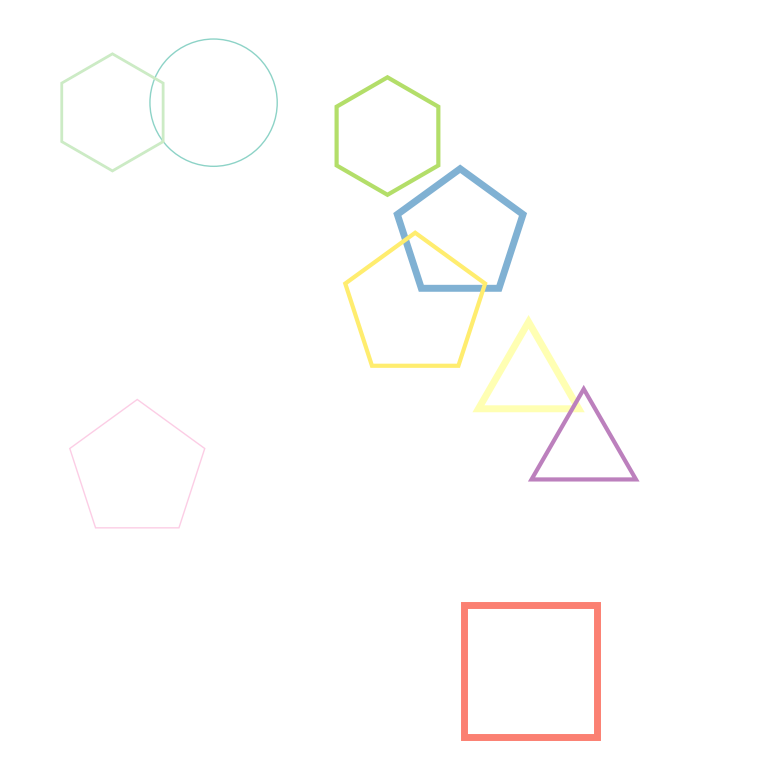[{"shape": "circle", "thickness": 0.5, "radius": 0.41, "center": [0.277, 0.867]}, {"shape": "triangle", "thickness": 2.5, "radius": 0.38, "center": [0.686, 0.507]}, {"shape": "square", "thickness": 2.5, "radius": 0.43, "center": [0.689, 0.128]}, {"shape": "pentagon", "thickness": 2.5, "radius": 0.43, "center": [0.598, 0.695]}, {"shape": "hexagon", "thickness": 1.5, "radius": 0.38, "center": [0.503, 0.823]}, {"shape": "pentagon", "thickness": 0.5, "radius": 0.46, "center": [0.178, 0.389]}, {"shape": "triangle", "thickness": 1.5, "radius": 0.39, "center": [0.758, 0.416]}, {"shape": "hexagon", "thickness": 1, "radius": 0.38, "center": [0.146, 0.854]}, {"shape": "pentagon", "thickness": 1.5, "radius": 0.48, "center": [0.539, 0.602]}]